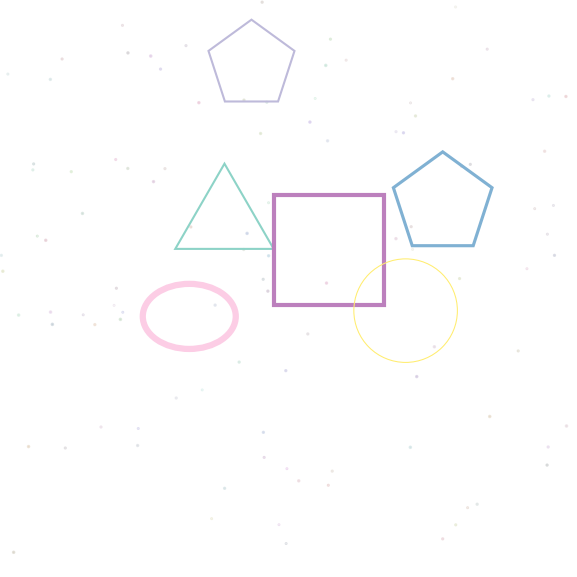[{"shape": "triangle", "thickness": 1, "radius": 0.49, "center": [0.389, 0.617]}, {"shape": "pentagon", "thickness": 1, "radius": 0.39, "center": [0.435, 0.887]}, {"shape": "pentagon", "thickness": 1.5, "radius": 0.45, "center": [0.767, 0.646]}, {"shape": "oval", "thickness": 3, "radius": 0.4, "center": [0.328, 0.451]}, {"shape": "square", "thickness": 2, "radius": 0.48, "center": [0.57, 0.567]}, {"shape": "circle", "thickness": 0.5, "radius": 0.45, "center": [0.702, 0.461]}]